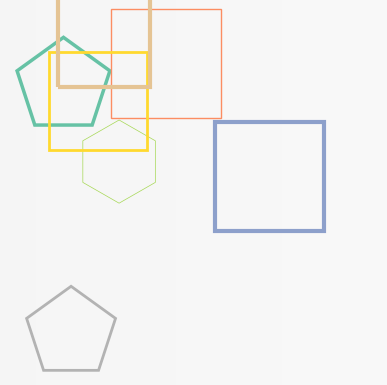[{"shape": "pentagon", "thickness": 2.5, "radius": 0.63, "center": [0.164, 0.777]}, {"shape": "square", "thickness": 1, "radius": 0.71, "center": [0.429, 0.835]}, {"shape": "square", "thickness": 3, "radius": 0.7, "center": [0.694, 0.541]}, {"shape": "hexagon", "thickness": 0.5, "radius": 0.54, "center": [0.307, 0.58]}, {"shape": "square", "thickness": 2, "radius": 0.64, "center": [0.253, 0.738]}, {"shape": "square", "thickness": 3, "radius": 0.59, "center": [0.268, 0.892]}, {"shape": "pentagon", "thickness": 2, "radius": 0.6, "center": [0.183, 0.136]}]